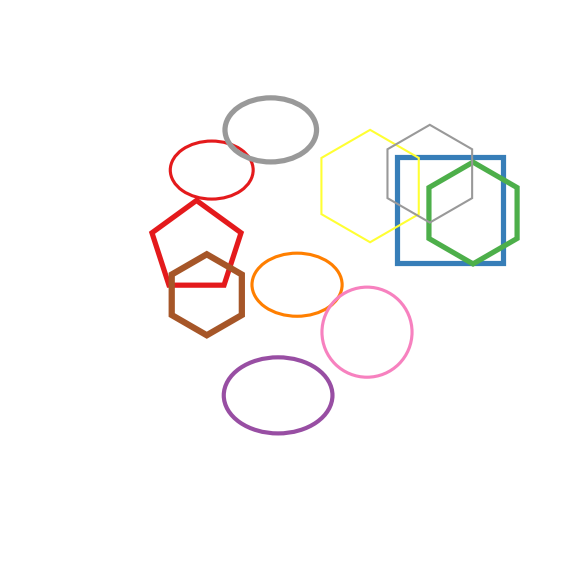[{"shape": "pentagon", "thickness": 2.5, "radius": 0.41, "center": [0.34, 0.571]}, {"shape": "oval", "thickness": 1.5, "radius": 0.36, "center": [0.367, 0.705]}, {"shape": "square", "thickness": 2.5, "radius": 0.46, "center": [0.779, 0.635]}, {"shape": "hexagon", "thickness": 2.5, "radius": 0.44, "center": [0.819, 0.63]}, {"shape": "oval", "thickness": 2, "radius": 0.47, "center": [0.482, 0.315]}, {"shape": "oval", "thickness": 1.5, "radius": 0.39, "center": [0.514, 0.506]}, {"shape": "hexagon", "thickness": 1, "radius": 0.49, "center": [0.641, 0.677]}, {"shape": "hexagon", "thickness": 3, "radius": 0.35, "center": [0.358, 0.489]}, {"shape": "circle", "thickness": 1.5, "radius": 0.39, "center": [0.636, 0.424]}, {"shape": "hexagon", "thickness": 1, "radius": 0.42, "center": [0.744, 0.698]}, {"shape": "oval", "thickness": 2.5, "radius": 0.4, "center": [0.469, 0.774]}]